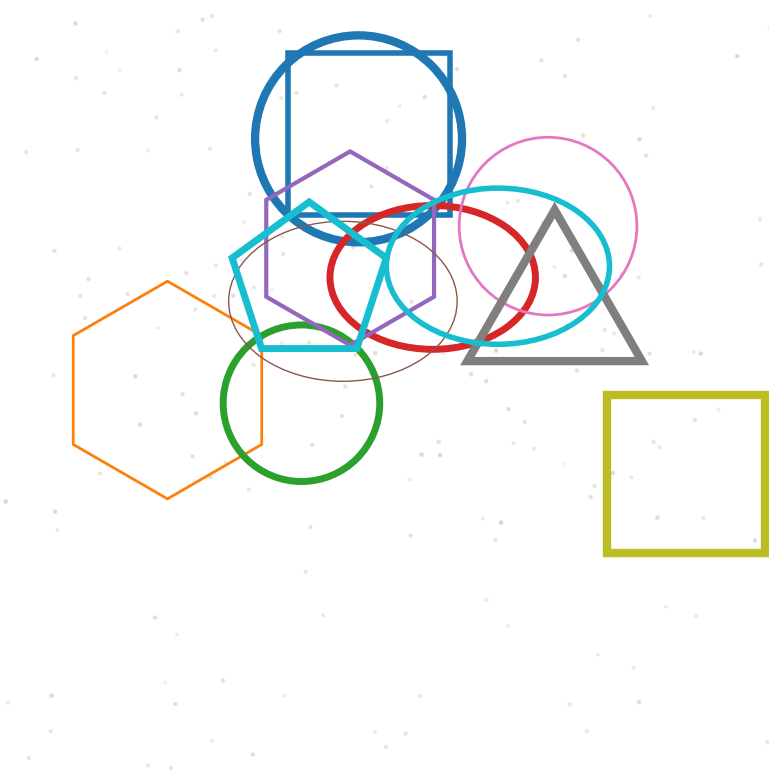[{"shape": "square", "thickness": 2, "radius": 0.53, "center": [0.48, 0.826]}, {"shape": "circle", "thickness": 3, "radius": 0.67, "center": [0.466, 0.82]}, {"shape": "hexagon", "thickness": 1, "radius": 0.71, "center": [0.217, 0.493]}, {"shape": "circle", "thickness": 2.5, "radius": 0.51, "center": [0.391, 0.476]}, {"shape": "oval", "thickness": 2.5, "radius": 0.67, "center": [0.562, 0.64]}, {"shape": "hexagon", "thickness": 1.5, "radius": 0.63, "center": [0.455, 0.678]}, {"shape": "oval", "thickness": 0.5, "radius": 0.74, "center": [0.445, 0.609]}, {"shape": "circle", "thickness": 1, "radius": 0.58, "center": [0.712, 0.706]}, {"shape": "triangle", "thickness": 3, "radius": 0.65, "center": [0.72, 0.596]}, {"shape": "square", "thickness": 3, "radius": 0.51, "center": [0.891, 0.385]}, {"shape": "pentagon", "thickness": 2.5, "radius": 0.53, "center": [0.402, 0.632]}, {"shape": "oval", "thickness": 2, "radius": 0.72, "center": [0.647, 0.654]}]